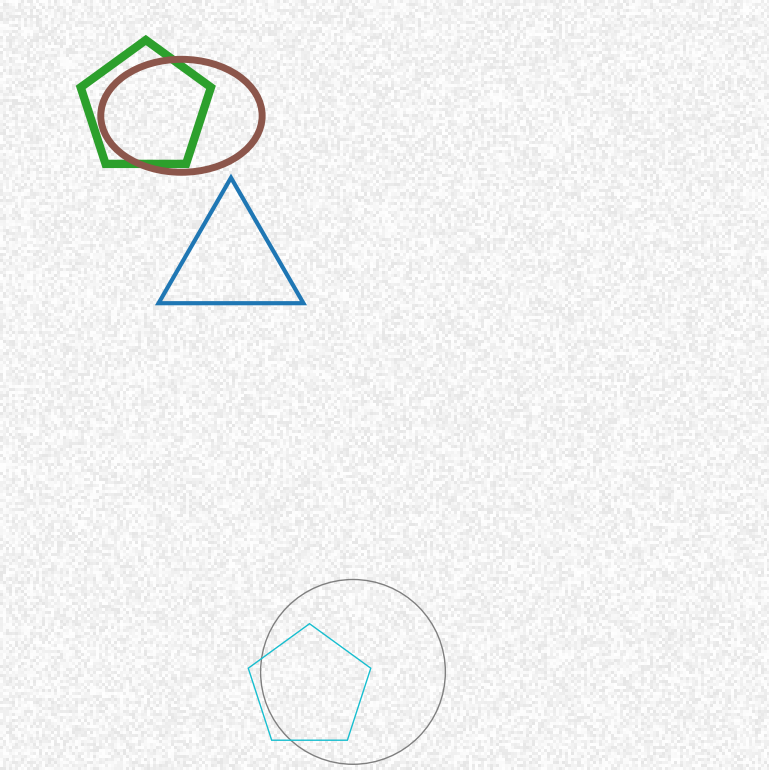[{"shape": "triangle", "thickness": 1.5, "radius": 0.54, "center": [0.3, 0.661]}, {"shape": "pentagon", "thickness": 3, "radius": 0.44, "center": [0.189, 0.859]}, {"shape": "oval", "thickness": 2.5, "radius": 0.52, "center": [0.236, 0.85]}, {"shape": "circle", "thickness": 0.5, "radius": 0.6, "center": [0.458, 0.127]}, {"shape": "pentagon", "thickness": 0.5, "radius": 0.42, "center": [0.402, 0.106]}]